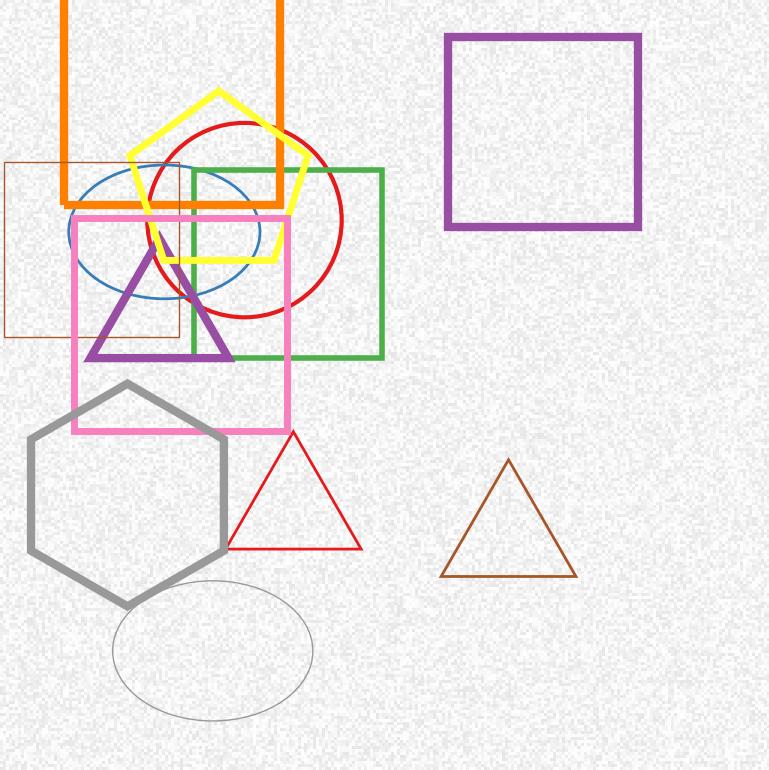[{"shape": "circle", "thickness": 1.5, "radius": 0.63, "center": [0.318, 0.714]}, {"shape": "triangle", "thickness": 1, "radius": 0.51, "center": [0.381, 0.338]}, {"shape": "oval", "thickness": 1, "radius": 0.62, "center": [0.213, 0.699]}, {"shape": "square", "thickness": 2, "radius": 0.61, "center": [0.374, 0.657]}, {"shape": "square", "thickness": 3, "radius": 0.62, "center": [0.705, 0.829]}, {"shape": "triangle", "thickness": 3, "radius": 0.52, "center": [0.207, 0.587]}, {"shape": "square", "thickness": 3, "radius": 0.7, "center": [0.224, 0.874]}, {"shape": "pentagon", "thickness": 2.5, "radius": 0.61, "center": [0.284, 0.76]}, {"shape": "triangle", "thickness": 1, "radius": 0.51, "center": [0.66, 0.302]}, {"shape": "square", "thickness": 0.5, "radius": 0.57, "center": [0.118, 0.676]}, {"shape": "square", "thickness": 2.5, "radius": 0.69, "center": [0.234, 0.579]}, {"shape": "oval", "thickness": 0.5, "radius": 0.65, "center": [0.276, 0.155]}, {"shape": "hexagon", "thickness": 3, "radius": 0.72, "center": [0.166, 0.357]}]